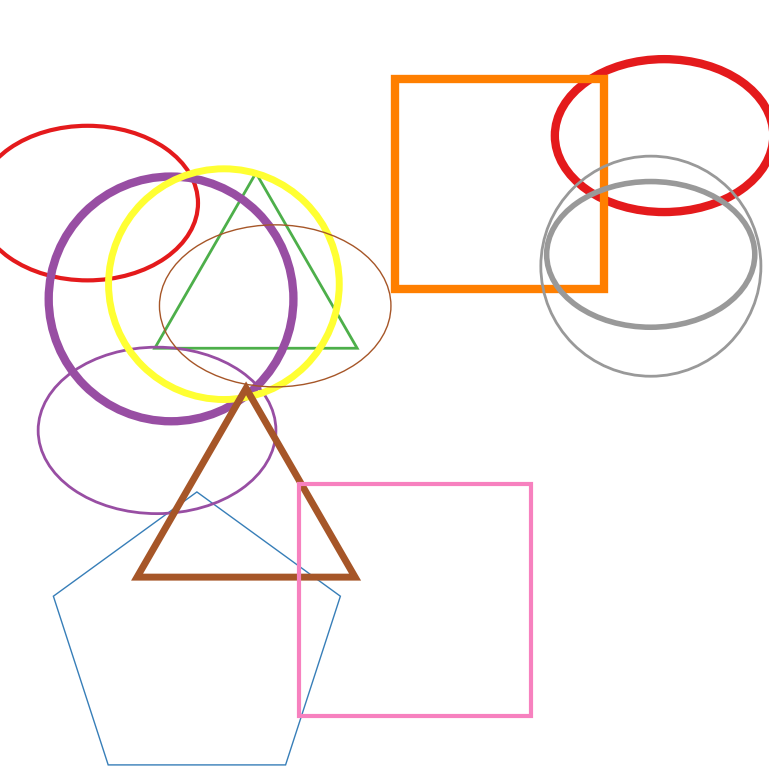[{"shape": "oval", "thickness": 1.5, "radius": 0.72, "center": [0.114, 0.736]}, {"shape": "oval", "thickness": 3, "radius": 0.71, "center": [0.862, 0.824]}, {"shape": "pentagon", "thickness": 0.5, "radius": 0.98, "center": [0.256, 0.165]}, {"shape": "triangle", "thickness": 1, "radius": 0.76, "center": [0.332, 0.624]}, {"shape": "circle", "thickness": 3, "radius": 0.79, "center": [0.222, 0.612]}, {"shape": "oval", "thickness": 1, "radius": 0.77, "center": [0.204, 0.441]}, {"shape": "square", "thickness": 3, "radius": 0.68, "center": [0.649, 0.761]}, {"shape": "circle", "thickness": 2.5, "radius": 0.75, "center": [0.291, 0.631]}, {"shape": "oval", "thickness": 0.5, "radius": 0.75, "center": [0.357, 0.603]}, {"shape": "triangle", "thickness": 2.5, "radius": 0.82, "center": [0.32, 0.332]}, {"shape": "square", "thickness": 1.5, "radius": 0.75, "center": [0.539, 0.221]}, {"shape": "circle", "thickness": 1, "radius": 0.71, "center": [0.845, 0.654]}, {"shape": "oval", "thickness": 2, "radius": 0.68, "center": [0.845, 0.67]}]